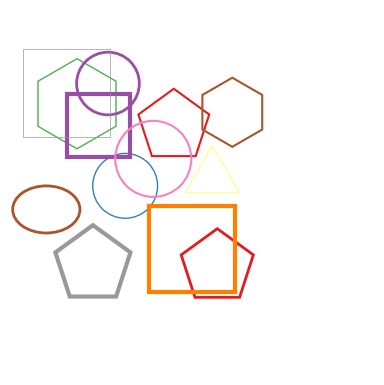[{"shape": "pentagon", "thickness": 1.5, "radius": 0.48, "center": [0.451, 0.673]}, {"shape": "pentagon", "thickness": 2, "radius": 0.49, "center": [0.564, 0.307]}, {"shape": "circle", "thickness": 1, "radius": 0.42, "center": [0.325, 0.517]}, {"shape": "hexagon", "thickness": 1, "radius": 0.58, "center": [0.2, 0.731]}, {"shape": "circle", "thickness": 2, "radius": 0.41, "center": [0.28, 0.783]}, {"shape": "square", "thickness": 3, "radius": 0.41, "center": [0.257, 0.675]}, {"shape": "square", "thickness": 3, "radius": 0.56, "center": [0.498, 0.352]}, {"shape": "triangle", "thickness": 0.5, "radius": 0.41, "center": [0.551, 0.541]}, {"shape": "oval", "thickness": 2, "radius": 0.44, "center": [0.12, 0.456]}, {"shape": "hexagon", "thickness": 1.5, "radius": 0.45, "center": [0.603, 0.708]}, {"shape": "circle", "thickness": 1.5, "radius": 0.49, "center": [0.398, 0.587]}, {"shape": "square", "thickness": 0.5, "radius": 0.57, "center": [0.173, 0.759]}, {"shape": "pentagon", "thickness": 3, "radius": 0.51, "center": [0.241, 0.313]}]